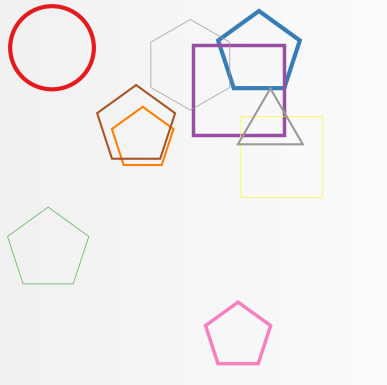[{"shape": "circle", "thickness": 3, "radius": 0.54, "center": [0.134, 0.876]}, {"shape": "pentagon", "thickness": 3, "radius": 0.55, "center": [0.668, 0.861]}, {"shape": "pentagon", "thickness": 0.5, "radius": 0.55, "center": [0.124, 0.352]}, {"shape": "square", "thickness": 2.5, "radius": 0.59, "center": [0.616, 0.766]}, {"shape": "pentagon", "thickness": 1.5, "radius": 0.42, "center": [0.368, 0.639]}, {"shape": "square", "thickness": 0.5, "radius": 0.53, "center": [0.725, 0.593]}, {"shape": "pentagon", "thickness": 1.5, "radius": 0.53, "center": [0.351, 0.673]}, {"shape": "pentagon", "thickness": 2.5, "radius": 0.44, "center": [0.614, 0.127]}, {"shape": "triangle", "thickness": 1.5, "radius": 0.48, "center": [0.698, 0.674]}, {"shape": "hexagon", "thickness": 0.5, "radius": 0.59, "center": [0.491, 0.832]}]